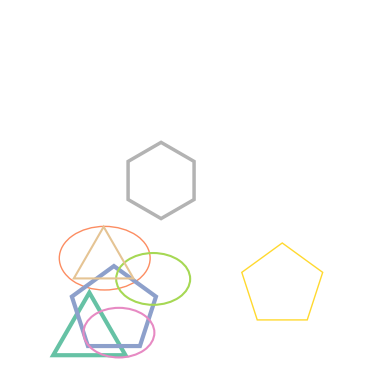[{"shape": "triangle", "thickness": 3, "radius": 0.54, "center": [0.232, 0.132]}, {"shape": "oval", "thickness": 1, "radius": 0.59, "center": [0.272, 0.329]}, {"shape": "pentagon", "thickness": 3, "radius": 0.57, "center": [0.296, 0.194]}, {"shape": "oval", "thickness": 1.5, "radius": 0.46, "center": [0.309, 0.136]}, {"shape": "oval", "thickness": 1.5, "radius": 0.48, "center": [0.398, 0.276]}, {"shape": "pentagon", "thickness": 1, "radius": 0.55, "center": [0.733, 0.258]}, {"shape": "triangle", "thickness": 1.5, "radius": 0.45, "center": [0.269, 0.322]}, {"shape": "hexagon", "thickness": 2.5, "radius": 0.49, "center": [0.418, 0.531]}]